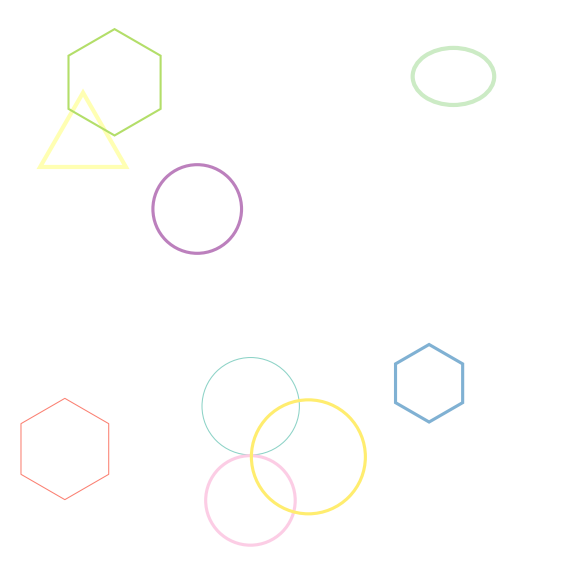[{"shape": "circle", "thickness": 0.5, "radius": 0.42, "center": [0.434, 0.296]}, {"shape": "triangle", "thickness": 2, "radius": 0.43, "center": [0.144, 0.753]}, {"shape": "hexagon", "thickness": 0.5, "radius": 0.44, "center": [0.112, 0.222]}, {"shape": "hexagon", "thickness": 1.5, "radius": 0.34, "center": [0.743, 0.335]}, {"shape": "hexagon", "thickness": 1, "radius": 0.46, "center": [0.198, 0.857]}, {"shape": "circle", "thickness": 1.5, "radius": 0.39, "center": [0.434, 0.133]}, {"shape": "circle", "thickness": 1.5, "radius": 0.38, "center": [0.342, 0.637]}, {"shape": "oval", "thickness": 2, "radius": 0.35, "center": [0.785, 0.867]}, {"shape": "circle", "thickness": 1.5, "radius": 0.49, "center": [0.534, 0.208]}]